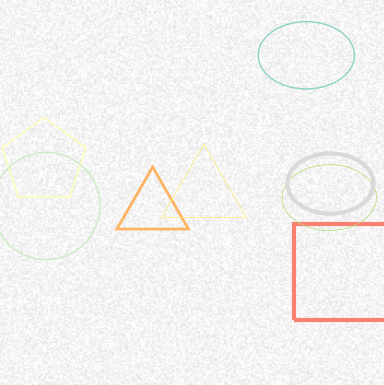[{"shape": "oval", "thickness": 1, "radius": 0.62, "center": [0.796, 0.856]}, {"shape": "pentagon", "thickness": 1, "radius": 0.57, "center": [0.114, 0.581]}, {"shape": "square", "thickness": 3, "radius": 0.62, "center": [0.887, 0.294]}, {"shape": "triangle", "thickness": 2, "radius": 0.54, "center": [0.397, 0.459]}, {"shape": "oval", "thickness": 0.5, "radius": 0.61, "center": [0.855, 0.487]}, {"shape": "oval", "thickness": 3, "radius": 0.56, "center": [0.858, 0.523]}, {"shape": "circle", "thickness": 1, "radius": 0.7, "center": [0.12, 0.465]}, {"shape": "triangle", "thickness": 0.5, "radius": 0.64, "center": [0.53, 0.498]}]